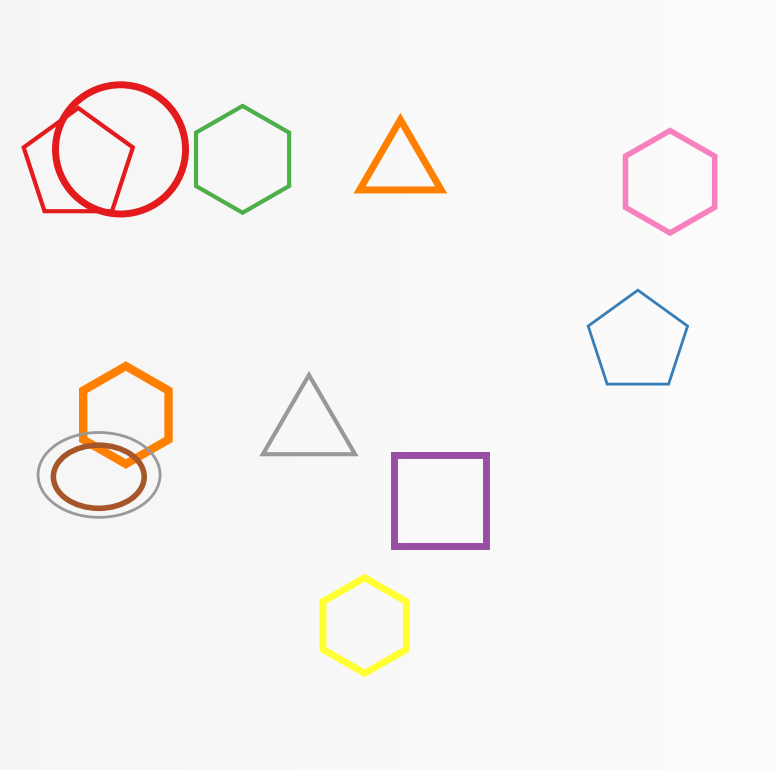[{"shape": "circle", "thickness": 2.5, "radius": 0.42, "center": [0.156, 0.806]}, {"shape": "pentagon", "thickness": 1.5, "radius": 0.37, "center": [0.101, 0.786]}, {"shape": "pentagon", "thickness": 1, "radius": 0.34, "center": [0.823, 0.556]}, {"shape": "hexagon", "thickness": 1.5, "radius": 0.35, "center": [0.313, 0.793]}, {"shape": "square", "thickness": 2.5, "radius": 0.3, "center": [0.568, 0.35]}, {"shape": "triangle", "thickness": 2.5, "radius": 0.3, "center": [0.517, 0.784]}, {"shape": "hexagon", "thickness": 3, "radius": 0.32, "center": [0.162, 0.461]}, {"shape": "hexagon", "thickness": 2.5, "radius": 0.31, "center": [0.471, 0.188]}, {"shape": "oval", "thickness": 2, "radius": 0.29, "center": [0.127, 0.381]}, {"shape": "hexagon", "thickness": 2, "radius": 0.33, "center": [0.865, 0.764]}, {"shape": "oval", "thickness": 1, "radius": 0.39, "center": [0.128, 0.383]}, {"shape": "triangle", "thickness": 1.5, "radius": 0.34, "center": [0.399, 0.444]}]